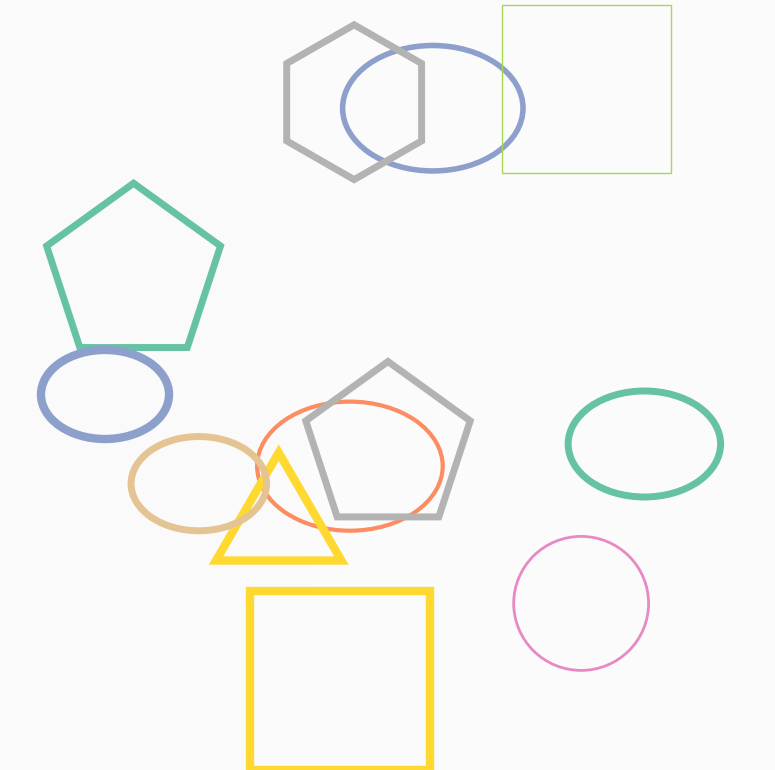[{"shape": "pentagon", "thickness": 2.5, "radius": 0.59, "center": [0.172, 0.644]}, {"shape": "oval", "thickness": 2.5, "radius": 0.49, "center": [0.831, 0.423]}, {"shape": "oval", "thickness": 1.5, "radius": 0.6, "center": [0.451, 0.395]}, {"shape": "oval", "thickness": 2, "radius": 0.58, "center": [0.558, 0.859]}, {"shape": "oval", "thickness": 3, "radius": 0.41, "center": [0.135, 0.488]}, {"shape": "circle", "thickness": 1, "radius": 0.44, "center": [0.75, 0.216]}, {"shape": "square", "thickness": 0.5, "radius": 0.55, "center": [0.757, 0.884]}, {"shape": "square", "thickness": 3, "radius": 0.58, "center": [0.439, 0.116]}, {"shape": "triangle", "thickness": 3, "radius": 0.47, "center": [0.36, 0.319]}, {"shape": "oval", "thickness": 2.5, "radius": 0.44, "center": [0.257, 0.372]}, {"shape": "pentagon", "thickness": 2.5, "radius": 0.56, "center": [0.501, 0.419]}, {"shape": "hexagon", "thickness": 2.5, "radius": 0.5, "center": [0.457, 0.867]}]